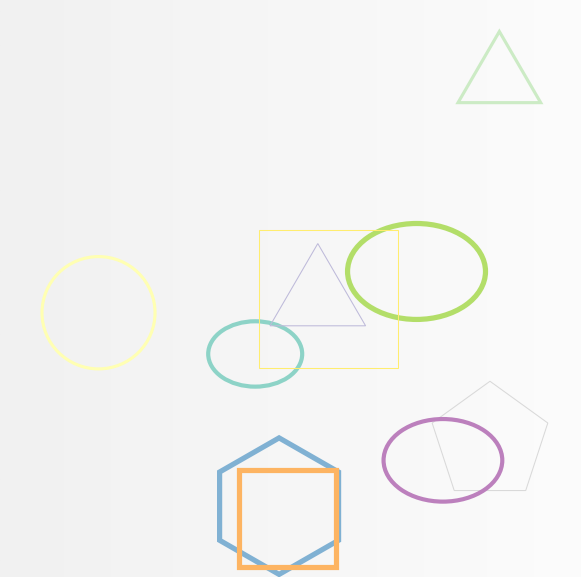[{"shape": "oval", "thickness": 2, "radius": 0.4, "center": [0.439, 0.386]}, {"shape": "circle", "thickness": 1.5, "radius": 0.49, "center": [0.169, 0.458]}, {"shape": "triangle", "thickness": 0.5, "radius": 0.47, "center": [0.547, 0.482]}, {"shape": "hexagon", "thickness": 2.5, "radius": 0.59, "center": [0.48, 0.123]}, {"shape": "square", "thickness": 2.5, "radius": 0.42, "center": [0.494, 0.101]}, {"shape": "oval", "thickness": 2.5, "radius": 0.59, "center": [0.717, 0.529]}, {"shape": "pentagon", "thickness": 0.5, "radius": 0.52, "center": [0.843, 0.234]}, {"shape": "oval", "thickness": 2, "radius": 0.51, "center": [0.762, 0.202]}, {"shape": "triangle", "thickness": 1.5, "radius": 0.41, "center": [0.859, 0.862]}, {"shape": "square", "thickness": 0.5, "radius": 0.6, "center": [0.565, 0.482]}]